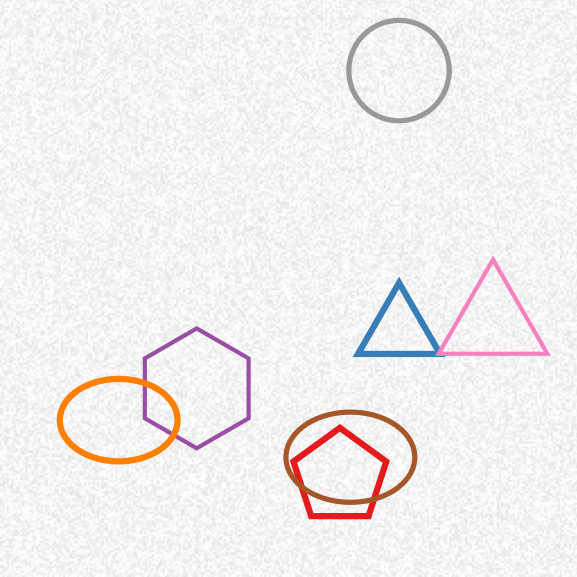[{"shape": "pentagon", "thickness": 3, "radius": 0.42, "center": [0.589, 0.174]}, {"shape": "triangle", "thickness": 3, "radius": 0.41, "center": [0.691, 0.427]}, {"shape": "hexagon", "thickness": 2, "radius": 0.52, "center": [0.341, 0.327]}, {"shape": "oval", "thickness": 3, "radius": 0.51, "center": [0.206, 0.272]}, {"shape": "oval", "thickness": 2.5, "radius": 0.56, "center": [0.607, 0.207]}, {"shape": "triangle", "thickness": 2, "radius": 0.54, "center": [0.854, 0.441]}, {"shape": "circle", "thickness": 2.5, "radius": 0.43, "center": [0.691, 0.877]}]